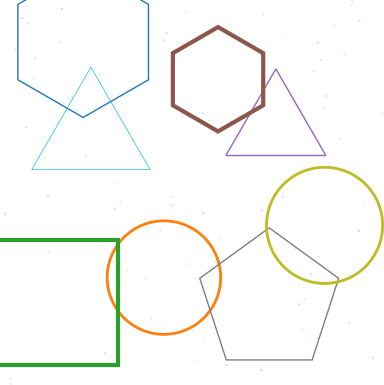[{"shape": "hexagon", "thickness": 1, "radius": 0.98, "center": [0.216, 0.891]}, {"shape": "circle", "thickness": 2, "radius": 0.74, "center": [0.426, 0.279]}, {"shape": "square", "thickness": 3, "radius": 0.81, "center": [0.145, 0.215]}, {"shape": "triangle", "thickness": 1, "radius": 0.75, "center": [0.717, 0.671]}, {"shape": "hexagon", "thickness": 3, "radius": 0.68, "center": [0.566, 0.794]}, {"shape": "pentagon", "thickness": 1, "radius": 0.95, "center": [0.699, 0.219]}, {"shape": "circle", "thickness": 2, "radius": 0.75, "center": [0.843, 0.415]}, {"shape": "triangle", "thickness": 0.5, "radius": 0.89, "center": [0.236, 0.648]}]